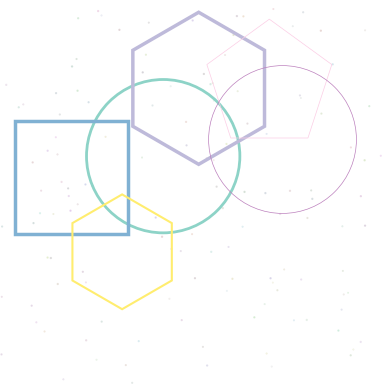[{"shape": "circle", "thickness": 2, "radius": 1.0, "center": [0.424, 0.594]}, {"shape": "hexagon", "thickness": 2.5, "radius": 0.99, "center": [0.516, 0.771]}, {"shape": "square", "thickness": 2.5, "radius": 0.73, "center": [0.185, 0.539]}, {"shape": "pentagon", "thickness": 0.5, "radius": 0.85, "center": [0.7, 0.78]}, {"shape": "circle", "thickness": 0.5, "radius": 0.96, "center": [0.734, 0.638]}, {"shape": "hexagon", "thickness": 1.5, "radius": 0.75, "center": [0.317, 0.346]}]